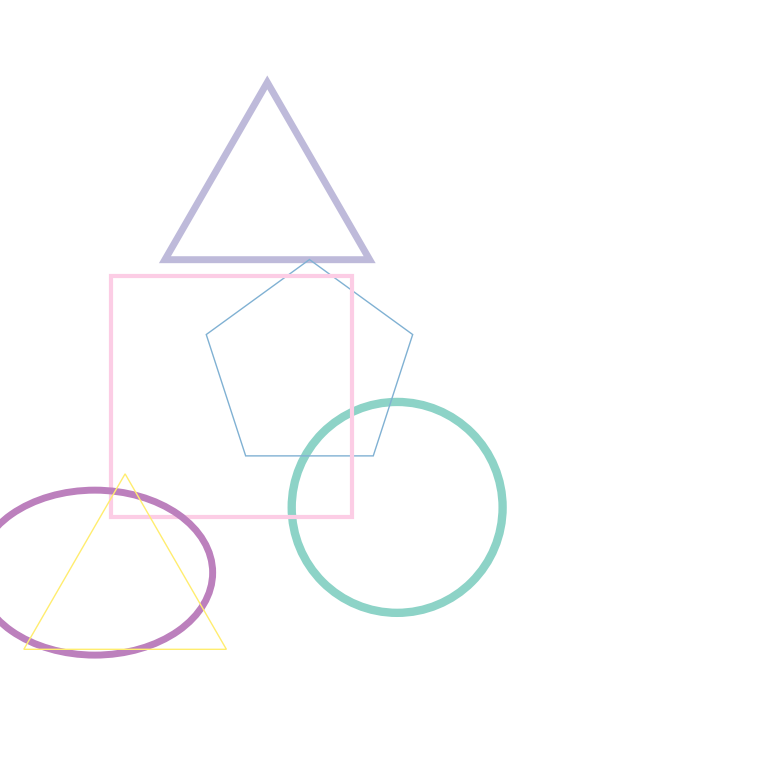[{"shape": "circle", "thickness": 3, "radius": 0.68, "center": [0.516, 0.341]}, {"shape": "triangle", "thickness": 2.5, "radius": 0.77, "center": [0.347, 0.739]}, {"shape": "pentagon", "thickness": 0.5, "radius": 0.7, "center": [0.402, 0.522]}, {"shape": "square", "thickness": 1.5, "radius": 0.78, "center": [0.301, 0.484]}, {"shape": "oval", "thickness": 2.5, "radius": 0.77, "center": [0.123, 0.256]}, {"shape": "triangle", "thickness": 0.5, "radius": 0.76, "center": [0.162, 0.233]}]